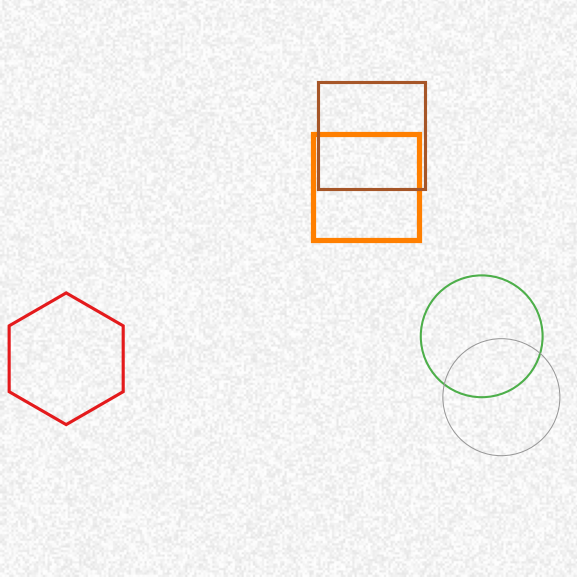[{"shape": "hexagon", "thickness": 1.5, "radius": 0.57, "center": [0.115, 0.378]}, {"shape": "circle", "thickness": 1, "radius": 0.53, "center": [0.834, 0.417]}, {"shape": "square", "thickness": 2.5, "radius": 0.46, "center": [0.634, 0.675]}, {"shape": "square", "thickness": 1.5, "radius": 0.46, "center": [0.644, 0.765]}, {"shape": "circle", "thickness": 0.5, "radius": 0.51, "center": [0.868, 0.311]}]